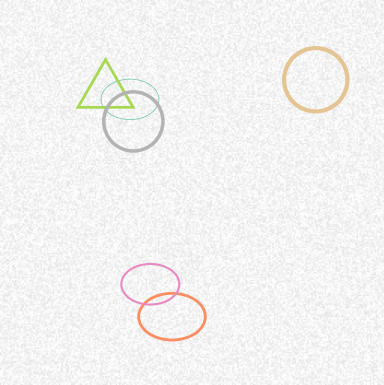[{"shape": "oval", "thickness": 0.5, "radius": 0.38, "center": [0.338, 0.742]}, {"shape": "oval", "thickness": 2, "radius": 0.43, "center": [0.447, 0.177]}, {"shape": "oval", "thickness": 1.5, "radius": 0.38, "center": [0.39, 0.262]}, {"shape": "triangle", "thickness": 2, "radius": 0.41, "center": [0.274, 0.763]}, {"shape": "circle", "thickness": 3, "radius": 0.41, "center": [0.82, 0.793]}, {"shape": "circle", "thickness": 2.5, "radius": 0.38, "center": [0.346, 0.685]}]